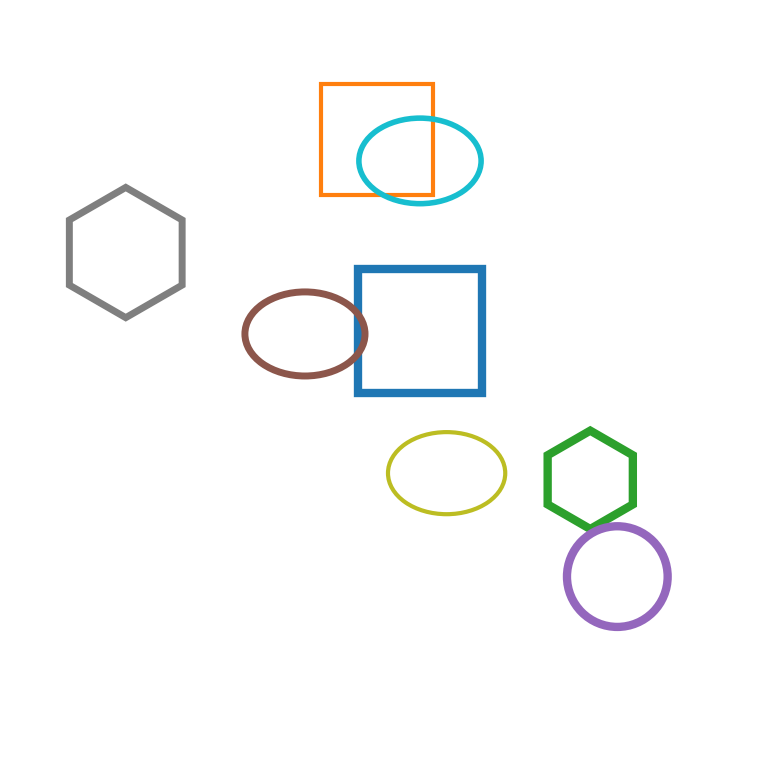[{"shape": "square", "thickness": 3, "radius": 0.4, "center": [0.545, 0.57]}, {"shape": "square", "thickness": 1.5, "radius": 0.36, "center": [0.49, 0.819]}, {"shape": "hexagon", "thickness": 3, "radius": 0.32, "center": [0.767, 0.377]}, {"shape": "circle", "thickness": 3, "radius": 0.33, "center": [0.802, 0.251]}, {"shape": "oval", "thickness": 2.5, "radius": 0.39, "center": [0.396, 0.566]}, {"shape": "hexagon", "thickness": 2.5, "radius": 0.42, "center": [0.163, 0.672]}, {"shape": "oval", "thickness": 1.5, "radius": 0.38, "center": [0.58, 0.386]}, {"shape": "oval", "thickness": 2, "radius": 0.4, "center": [0.545, 0.791]}]